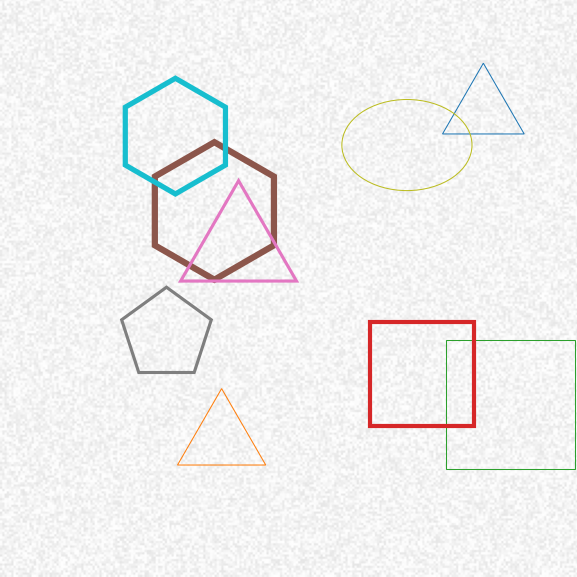[{"shape": "triangle", "thickness": 0.5, "radius": 0.41, "center": [0.837, 0.808]}, {"shape": "triangle", "thickness": 0.5, "radius": 0.44, "center": [0.384, 0.238]}, {"shape": "square", "thickness": 0.5, "radius": 0.56, "center": [0.884, 0.298]}, {"shape": "square", "thickness": 2, "radius": 0.45, "center": [0.731, 0.352]}, {"shape": "hexagon", "thickness": 3, "radius": 0.6, "center": [0.371, 0.634]}, {"shape": "triangle", "thickness": 1.5, "radius": 0.58, "center": [0.413, 0.57]}, {"shape": "pentagon", "thickness": 1.5, "radius": 0.41, "center": [0.288, 0.42]}, {"shape": "oval", "thickness": 0.5, "radius": 0.56, "center": [0.705, 0.748]}, {"shape": "hexagon", "thickness": 2.5, "radius": 0.5, "center": [0.304, 0.763]}]